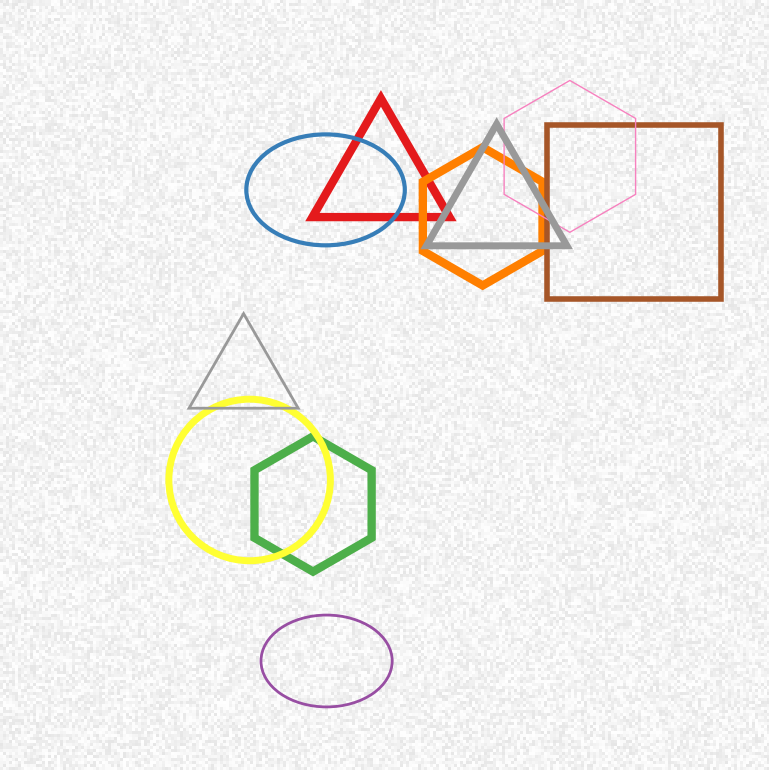[{"shape": "triangle", "thickness": 3, "radius": 0.51, "center": [0.495, 0.769]}, {"shape": "oval", "thickness": 1.5, "radius": 0.51, "center": [0.423, 0.753]}, {"shape": "hexagon", "thickness": 3, "radius": 0.44, "center": [0.407, 0.345]}, {"shape": "oval", "thickness": 1, "radius": 0.43, "center": [0.424, 0.142]}, {"shape": "hexagon", "thickness": 3, "radius": 0.45, "center": [0.627, 0.719]}, {"shape": "circle", "thickness": 2.5, "radius": 0.52, "center": [0.324, 0.377]}, {"shape": "square", "thickness": 2, "radius": 0.56, "center": [0.823, 0.725]}, {"shape": "hexagon", "thickness": 0.5, "radius": 0.49, "center": [0.74, 0.797]}, {"shape": "triangle", "thickness": 2.5, "radius": 0.53, "center": [0.645, 0.733]}, {"shape": "triangle", "thickness": 1, "radius": 0.41, "center": [0.316, 0.511]}]